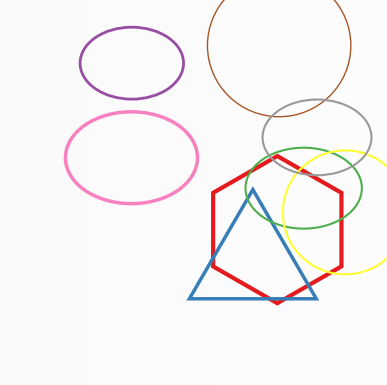[{"shape": "hexagon", "thickness": 3, "radius": 0.96, "center": [0.716, 0.404]}, {"shape": "triangle", "thickness": 2.5, "radius": 0.95, "center": [0.652, 0.318]}, {"shape": "oval", "thickness": 1.5, "radius": 0.75, "center": [0.784, 0.511]}, {"shape": "oval", "thickness": 2, "radius": 0.67, "center": [0.34, 0.836]}, {"shape": "circle", "thickness": 1.5, "radius": 0.8, "center": [0.891, 0.448]}, {"shape": "circle", "thickness": 1, "radius": 0.93, "center": [0.72, 0.882]}, {"shape": "oval", "thickness": 2.5, "radius": 0.85, "center": [0.339, 0.59]}, {"shape": "oval", "thickness": 1.5, "radius": 0.7, "center": [0.818, 0.643]}]